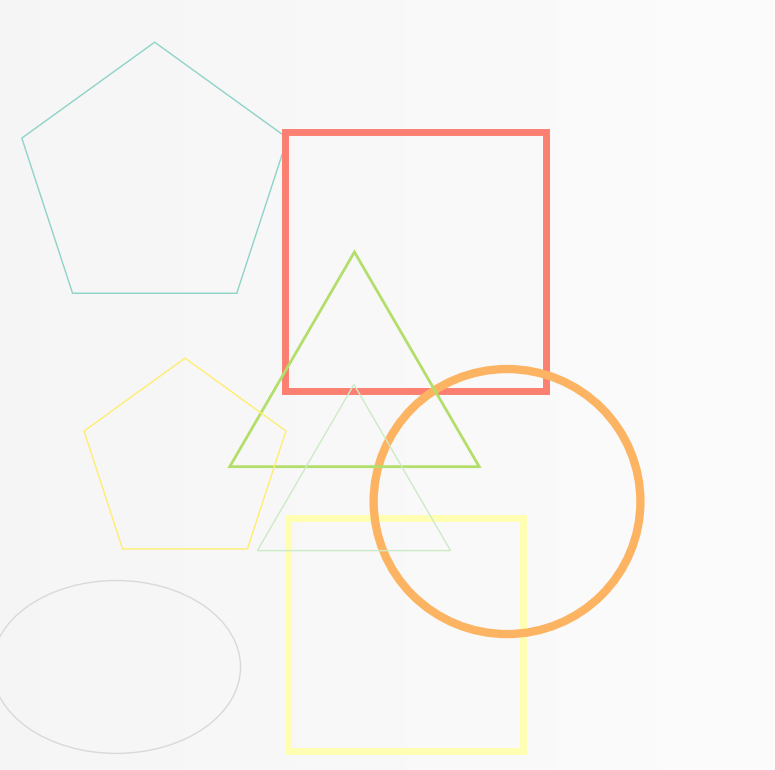[{"shape": "pentagon", "thickness": 0.5, "radius": 0.9, "center": [0.2, 0.765]}, {"shape": "square", "thickness": 2.5, "radius": 0.76, "center": [0.523, 0.176]}, {"shape": "square", "thickness": 2.5, "radius": 0.84, "center": [0.536, 0.661]}, {"shape": "circle", "thickness": 3, "radius": 0.86, "center": [0.654, 0.349]}, {"shape": "triangle", "thickness": 1, "radius": 0.93, "center": [0.457, 0.487]}, {"shape": "oval", "thickness": 0.5, "radius": 0.8, "center": [0.15, 0.134]}, {"shape": "triangle", "thickness": 0.5, "radius": 0.72, "center": [0.457, 0.357]}, {"shape": "pentagon", "thickness": 0.5, "radius": 0.68, "center": [0.239, 0.398]}]